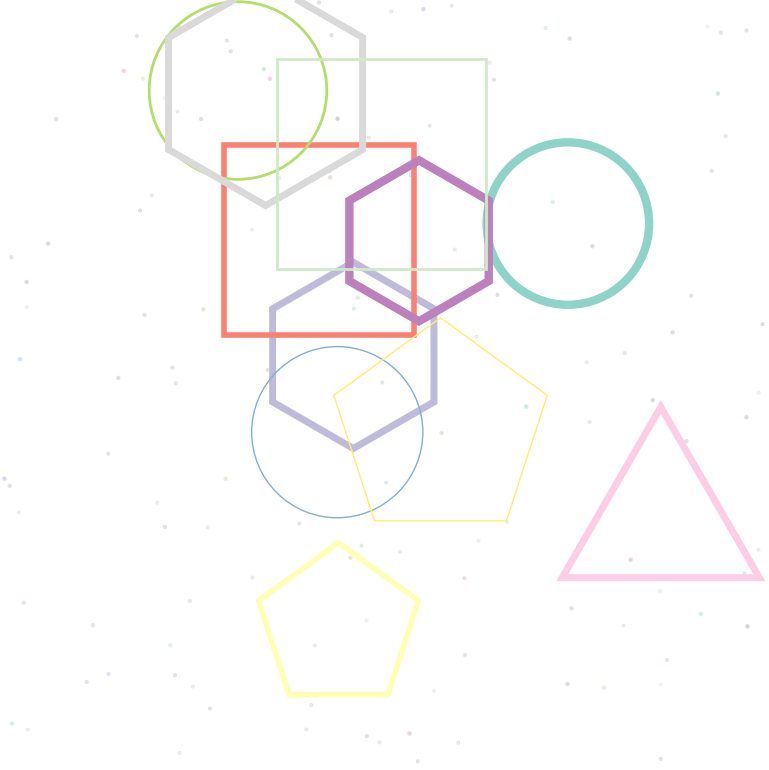[{"shape": "circle", "thickness": 3, "radius": 0.53, "center": [0.738, 0.71]}, {"shape": "pentagon", "thickness": 2, "radius": 0.55, "center": [0.44, 0.186]}, {"shape": "hexagon", "thickness": 2.5, "radius": 0.6, "center": [0.459, 0.538]}, {"shape": "square", "thickness": 2, "radius": 0.62, "center": [0.415, 0.688]}, {"shape": "circle", "thickness": 0.5, "radius": 0.56, "center": [0.438, 0.439]}, {"shape": "circle", "thickness": 1, "radius": 0.58, "center": [0.309, 0.882]}, {"shape": "triangle", "thickness": 2.5, "radius": 0.74, "center": [0.858, 0.324]}, {"shape": "hexagon", "thickness": 2.5, "radius": 0.73, "center": [0.345, 0.879]}, {"shape": "hexagon", "thickness": 3, "radius": 0.52, "center": [0.544, 0.687]}, {"shape": "square", "thickness": 1, "radius": 0.68, "center": [0.495, 0.787]}, {"shape": "pentagon", "thickness": 0.5, "radius": 0.73, "center": [0.572, 0.442]}]